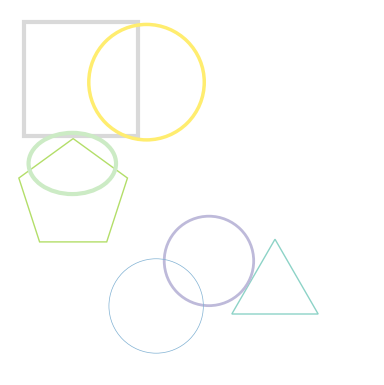[{"shape": "triangle", "thickness": 1, "radius": 0.65, "center": [0.714, 0.249]}, {"shape": "circle", "thickness": 2, "radius": 0.58, "center": [0.543, 0.322]}, {"shape": "circle", "thickness": 0.5, "radius": 0.61, "center": [0.406, 0.205]}, {"shape": "pentagon", "thickness": 1, "radius": 0.74, "center": [0.19, 0.492]}, {"shape": "square", "thickness": 3, "radius": 0.74, "center": [0.21, 0.795]}, {"shape": "oval", "thickness": 3, "radius": 0.57, "center": [0.188, 0.575]}, {"shape": "circle", "thickness": 2.5, "radius": 0.75, "center": [0.381, 0.787]}]